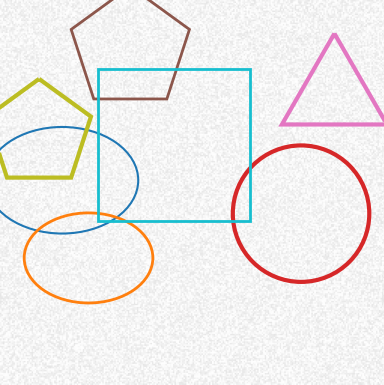[{"shape": "oval", "thickness": 1.5, "radius": 0.99, "center": [0.161, 0.532]}, {"shape": "oval", "thickness": 2, "radius": 0.84, "center": [0.23, 0.33]}, {"shape": "circle", "thickness": 3, "radius": 0.89, "center": [0.782, 0.445]}, {"shape": "pentagon", "thickness": 2, "radius": 0.81, "center": [0.338, 0.874]}, {"shape": "triangle", "thickness": 3, "radius": 0.79, "center": [0.869, 0.755]}, {"shape": "pentagon", "thickness": 3, "radius": 0.71, "center": [0.101, 0.653]}, {"shape": "square", "thickness": 2, "radius": 0.99, "center": [0.453, 0.623]}]